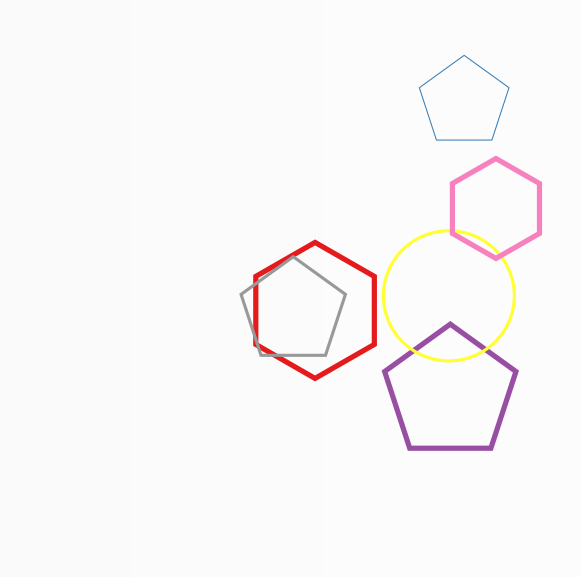[{"shape": "hexagon", "thickness": 2.5, "radius": 0.59, "center": [0.542, 0.462]}, {"shape": "pentagon", "thickness": 0.5, "radius": 0.41, "center": [0.799, 0.822]}, {"shape": "pentagon", "thickness": 2.5, "radius": 0.59, "center": [0.775, 0.319]}, {"shape": "circle", "thickness": 1.5, "radius": 0.56, "center": [0.772, 0.487]}, {"shape": "hexagon", "thickness": 2.5, "radius": 0.43, "center": [0.853, 0.638]}, {"shape": "pentagon", "thickness": 1.5, "radius": 0.47, "center": [0.505, 0.46]}]